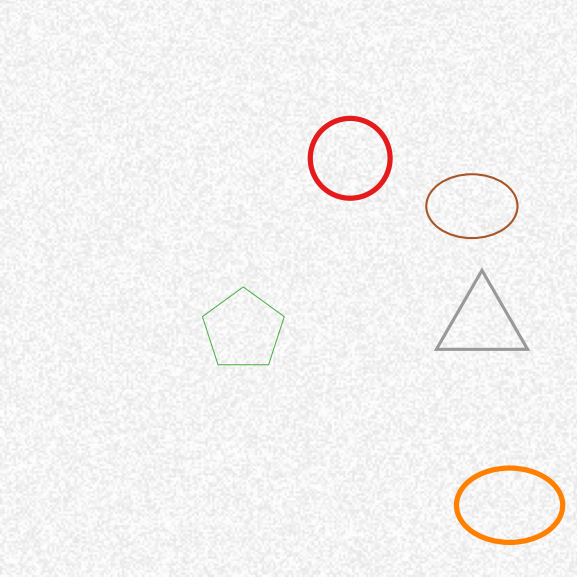[{"shape": "circle", "thickness": 2.5, "radius": 0.35, "center": [0.606, 0.725]}, {"shape": "pentagon", "thickness": 0.5, "radius": 0.37, "center": [0.421, 0.428]}, {"shape": "oval", "thickness": 2.5, "radius": 0.46, "center": [0.882, 0.124]}, {"shape": "oval", "thickness": 1, "radius": 0.39, "center": [0.817, 0.642]}, {"shape": "triangle", "thickness": 1.5, "radius": 0.46, "center": [0.835, 0.44]}]